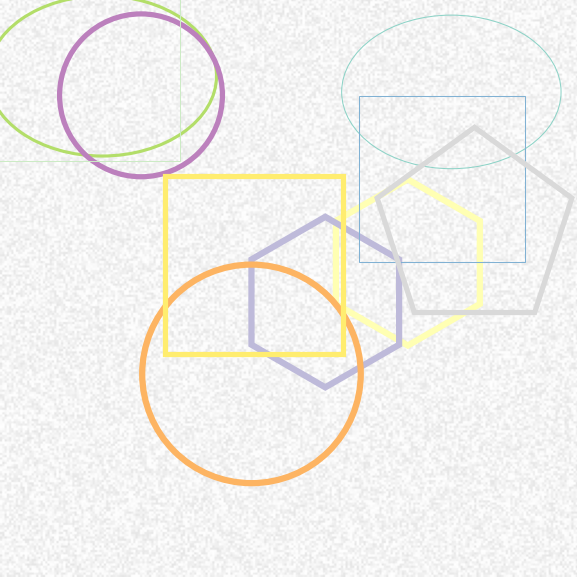[{"shape": "oval", "thickness": 0.5, "radius": 0.95, "center": [0.782, 0.84]}, {"shape": "hexagon", "thickness": 3, "radius": 0.72, "center": [0.706, 0.545]}, {"shape": "hexagon", "thickness": 3, "radius": 0.74, "center": [0.563, 0.476]}, {"shape": "square", "thickness": 0.5, "radius": 0.72, "center": [0.765, 0.69]}, {"shape": "circle", "thickness": 3, "radius": 0.95, "center": [0.435, 0.352]}, {"shape": "oval", "thickness": 1.5, "radius": 0.99, "center": [0.177, 0.868]}, {"shape": "pentagon", "thickness": 2.5, "radius": 0.89, "center": [0.822, 0.601]}, {"shape": "circle", "thickness": 2.5, "radius": 0.7, "center": [0.244, 0.834]}, {"shape": "square", "thickness": 0.5, "radius": 0.82, "center": [0.148, 0.884]}, {"shape": "square", "thickness": 2.5, "radius": 0.77, "center": [0.44, 0.54]}]